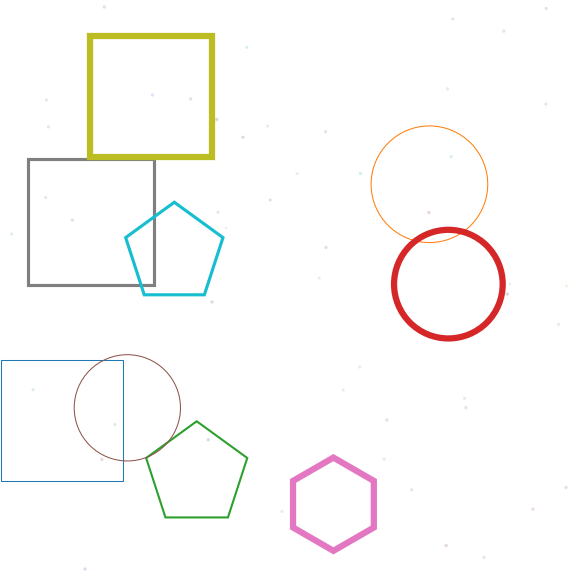[{"shape": "square", "thickness": 0.5, "radius": 0.53, "center": [0.107, 0.271]}, {"shape": "circle", "thickness": 0.5, "radius": 0.5, "center": [0.744, 0.68]}, {"shape": "pentagon", "thickness": 1, "radius": 0.46, "center": [0.341, 0.178]}, {"shape": "circle", "thickness": 3, "radius": 0.47, "center": [0.776, 0.507]}, {"shape": "circle", "thickness": 0.5, "radius": 0.46, "center": [0.221, 0.293]}, {"shape": "hexagon", "thickness": 3, "radius": 0.4, "center": [0.577, 0.126]}, {"shape": "square", "thickness": 1.5, "radius": 0.54, "center": [0.158, 0.614]}, {"shape": "square", "thickness": 3, "radius": 0.53, "center": [0.262, 0.832]}, {"shape": "pentagon", "thickness": 1.5, "radius": 0.44, "center": [0.302, 0.56]}]